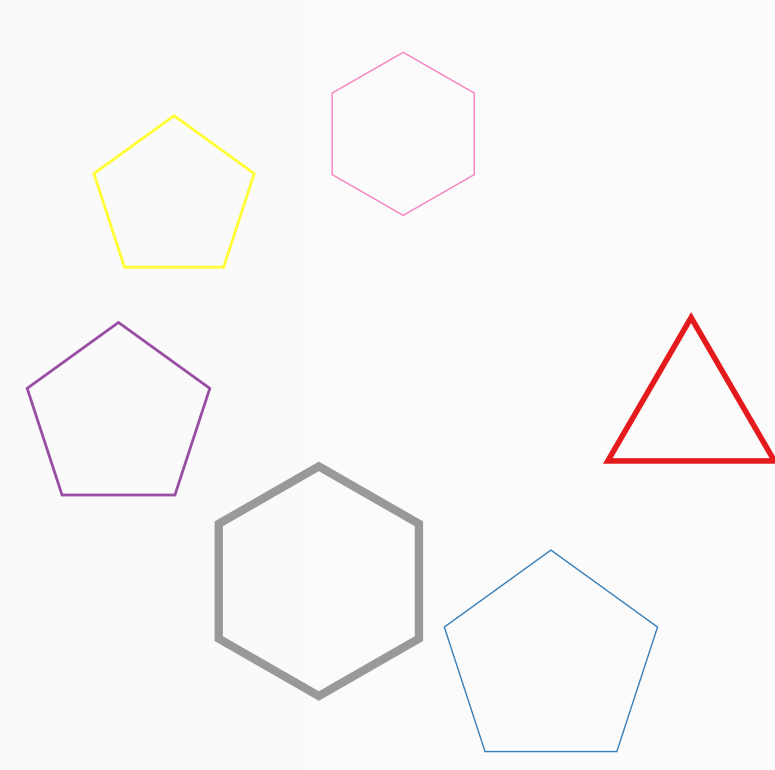[{"shape": "triangle", "thickness": 2, "radius": 0.62, "center": [0.892, 0.463]}, {"shape": "pentagon", "thickness": 0.5, "radius": 0.72, "center": [0.711, 0.141]}, {"shape": "pentagon", "thickness": 1, "radius": 0.62, "center": [0.153, 0.457]}, {"shape": "pentagon", "thickness": 1, "radius": 0.54, "center": [0.225, 0.741]}, {"shape": "hexagon", "thickness": 0.5, "radius": 0.53, "center": [0.52, 0.826]}, {"shape": "hexagon", "thickness": 3, "radius": 0.75, "center": [0.411, 0.245]}]